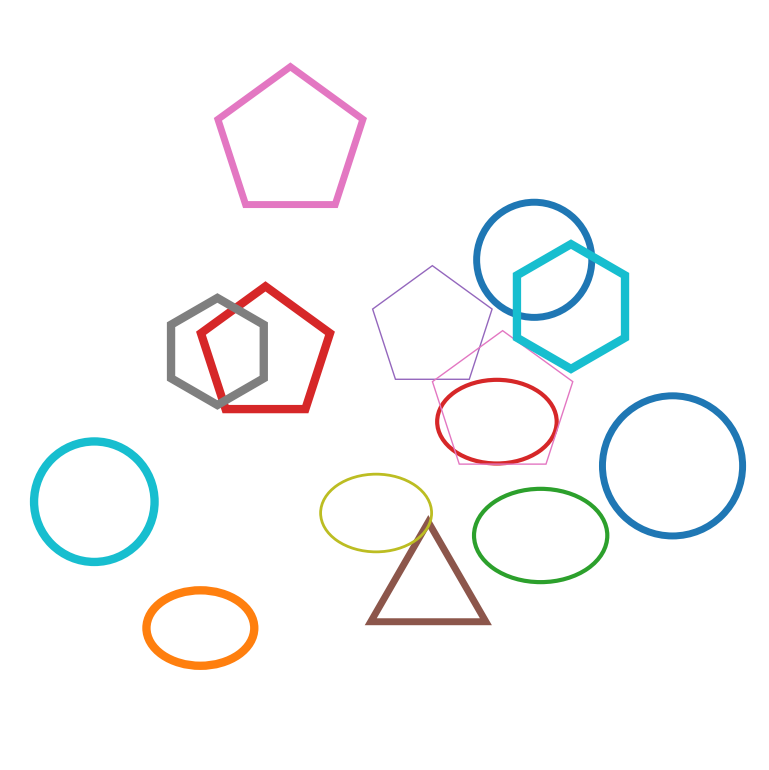[{"shape": "circle", "thickness": 2.5, "radius": 0.37, "center": [0.694, 0.663]}, {"shape": "circle", "thickness": 2.5, "radius": 0.46, "center": [0.873, 0.395]}, {"shape": "oval", "thickness": 3, "radius": 0.35, "center": [0.26, 0.184]}, {"shape": "oval", "thickness": 1.5, "radius": 0.43, "center": [0.702, 0.305]}, {"shape": "oval", "thickness": 1.5, "radius": 0.39, "center": [0.645, 0.452]}, {"shape": "pentagon", "thickness": 3, "radius": 0.44, "center": [0.345, 0.54]}, {"shape": "pentagon", "thickness": 0.5, "radius": 0.41, "center": [0.561, 0.573]}, {"shape": "triangle", "thickness": 2.5, "radius": 0.43, "center": [0.556, 0.236]}, {"shape": "pentagon", "thickness": 0.5, "radius": 0.48, "center": [0.653, 0.475]}, {"shape": "pentagon", "thickness": 2.5, "radius": 0.49, "center": [0.377, 0.814]}, {"shape": "hexagon", "thickness": 3, "radius": 0.35, "center": [0.282, 0.544]}, {"shape": "oval", "thickness": 1, "radius": 0.36, "center": [0.488, 0.334]}, {"shape": "hexagon", "thickness": 3, "radius": 0.41, "center": [0.742, 0.602]}, {"shape": "circle", "thickness": 3, "radius": 0.39, "center": [0.122, 0.348]}]